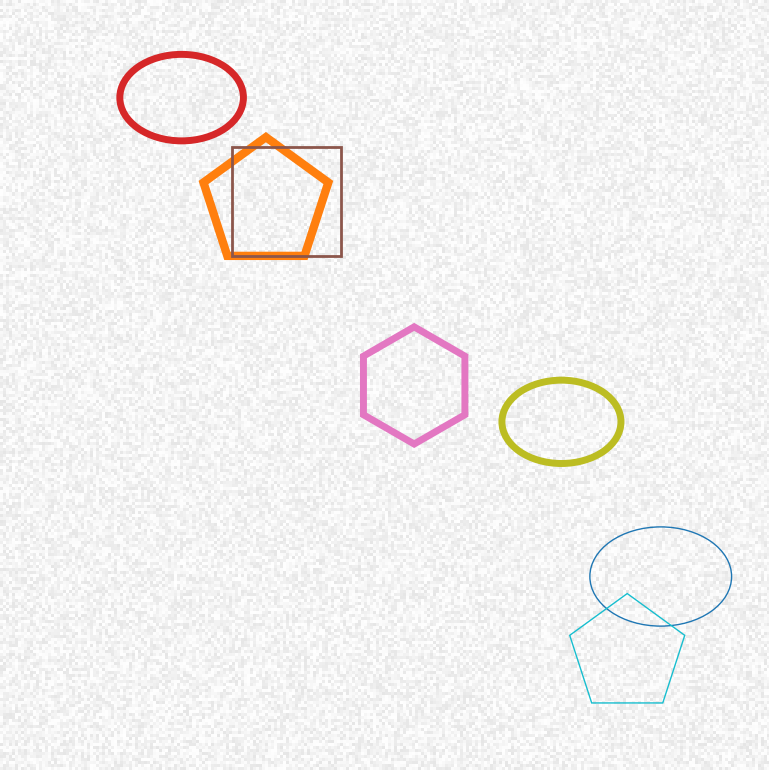[{"shape": "oval", "thickness": 0.5, "radius": 0.46, "center": [0.858, 0.251]}, {"shape": "pentagon", "thickness": 3, "radius": 0.43, "center": [0.345, 0.737]}, {"shape": "oval", "thickness": 2.5, "radius": 0.4, "center": [0.236, 0.873]}, {"shape": "square", "thickness": 1, "radius": 0.35, "center": [0.373, 0.739]}, {"shape": "hexagon", "thickness": 2.5, "radius": 0.38, "center": [0.538, 0.499]}, {"shape": "oval", "thickness": 2.5, "radius": 0.39, "center": [0.729, 0.452]}, {"shape": "pentagon", "thickness": 0.5, "radius": 0.39, "center": [0.815, 0.151]}]